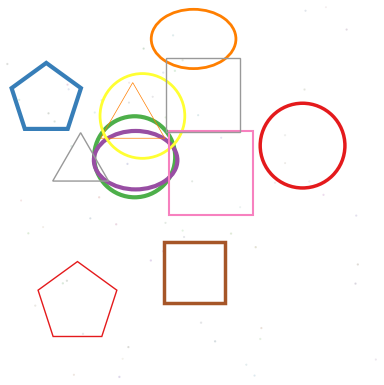[{"shape": "pentagon", "thickness": 1, "radius": 0.54, "center": [0.201, 0.213]}, {"shape": "circle", "thickness": 2.5, "radius": 0.55, "center": [0.786, 0.622]}, {"shape": "pentagon", "thickness": 3, "radius": 0.47, "center": [0.12, 0.742]}, {"shape": "circle", "thickness": 3, "radius": 0.53, "center": [0.35, 0.593]}, {"shape": "oval", "thickness": 3, "radius": 0.54, "center": [0.352, 0.584]}, {"shape": "triangle", "thickness": 0.5, "radius": 0.48, "center": [0.345, 0.689]}, {"shape": "oval", "thickness": 2, "radius": 0.55, "center": [0.503, 0.899]}, {"shape": "circle", "thickness": 2, "radius": 0.55, "center": [0.37, 0.699]}, {"shape": "square", "thickness": 2.5, "radius": 0.4, "center": [0.505, 0.292]}, {"shape": "square", "thickness": 1.5, "radius": 0.54, "center": [0.547, 0.551]}, {"shape": "triangle", "thickness": 1, "radius": 0.42, "center": [0.209, 0.572]}, {"shape": "square", "thickness": 1, "radius": 0.48, "center": [0.527, 0.754]}]